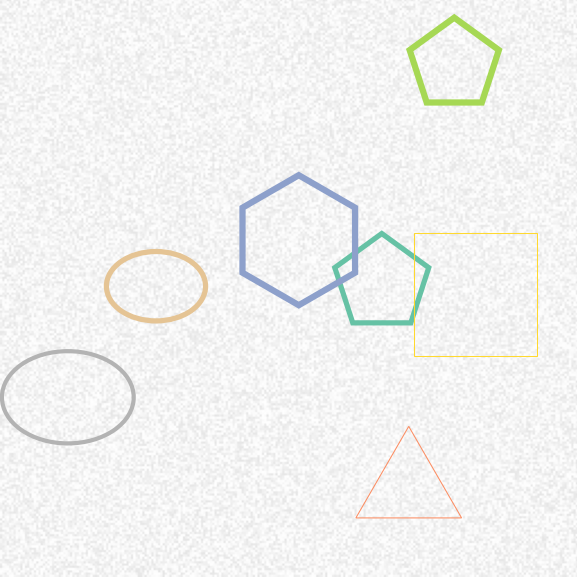[{"shape": "pentagon", "thickness": 2.5, "radius": 0.43, "center": [0.661, 0.509]}, {"shape": "triangle", "thickness": 0.5, "radius": 0.53, "center": [0.708, 0.155]}, {"shape": "hexagon", "thickness": 3, "radius": 0.56, "center": [0.517, 0.583]}, {"shape": "pentagon", "thickness": 3, "radius": 0.41, "center": [0.787, 0.887]}, {"shape": "square", "thickness": 0.5, "radius": 0.53, "center": [0.823, 0.489]}, {"shape": "oval", "thickness": 2.5, "radius": 0.43, "center": [0.27, 0.504]}, {"shape": "oval", "thickness": 2, "radius": 0.57, "center": [0.117, 0.311]}]